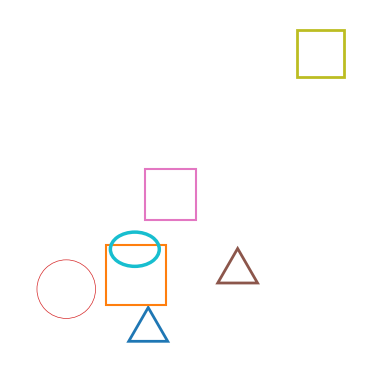[{"shape": "triangle", "thickness": 2, "radius": 0.29, "center": [0.385, 0.143]}, {"shape": "square", "thickness": 1.5, "radius": 0.39, "center": [0.353, 0.285]}, {"shape": "circle", "thickness": 0.5, "radius": 0.38, "center": [0.172, 0.249]}, {"shape": "triangle", "thickness": 2, "radius": 0.3, "center": [0.617, 0.295]}, {"shape": "square", "thickness": 1.5, "radius": 0.33, "center": [0.442, 0.495]}, {"shape": "square", "thickness": 2, "radius": 0.3, "center": [0.833, 0.862]}, {"shape": "oval", "thickness": 2.5, "radius": 0.32, "center": [0.35, 0.353]}]